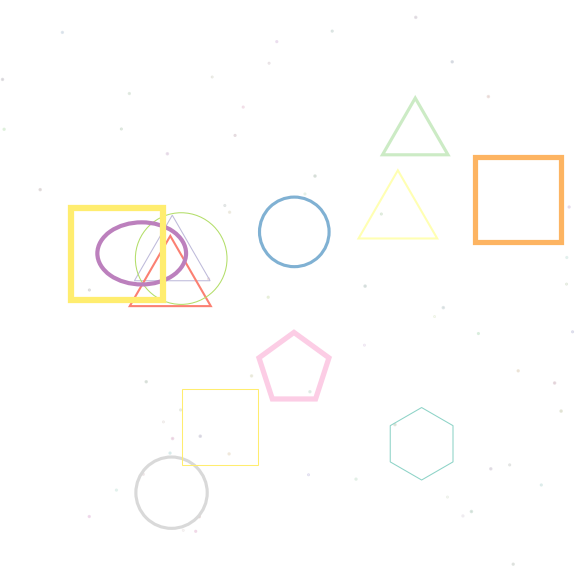[{"shape": "hexagon", "thickness": 0.5, "radius": 0.31, "center": [0.73, 0.231]}, {"shape": "triangle", "thickness": 1, "radius": 0.39, "center": [0.689, 0.626]}, {"shape": "triangle", "thickness": 0.5, "radius": 0.38, "center": [0.298, 0.551]}, {"shape": "triangle", "thickness": 1, "radius": 0.41, "center": [0.295, 0.51]}, {"shape": "circle", "thickness": 1.5, "radius": 0.3, "center": [0.51, 0.598]}, {"shape": "square", "thickness": 2.5, "radius": 0.37, "center": [0.897, 0.654]}, {"shape": "circle", "thickness": 0.5, "radius": 0.4, "center": [0.314, 0.551]}, {"shape": "pentagon", "thickness": 2.5, "radius": 0.32, "center": [0.509, 0.36]}, {"shape": "circle", "thickness": 1.5, "radius": 0.31, "center": [0.297, 0.146]}, {"shape": "oval", "thickness": 2, "radius": 0.38, "center": [0.245, 0.56]}, {"shape": "triangle", "thickness": 1.5, "radius": 0.33, "center": [0.719, 0.764]}, {"shape": "square", "thickness": 3, "radius": 0.4, "center": [0.203, 0.559]}, {"shape": "square", "thickness": 0.5, "radius": 0.33, "center": [0.381, 0.259]}]